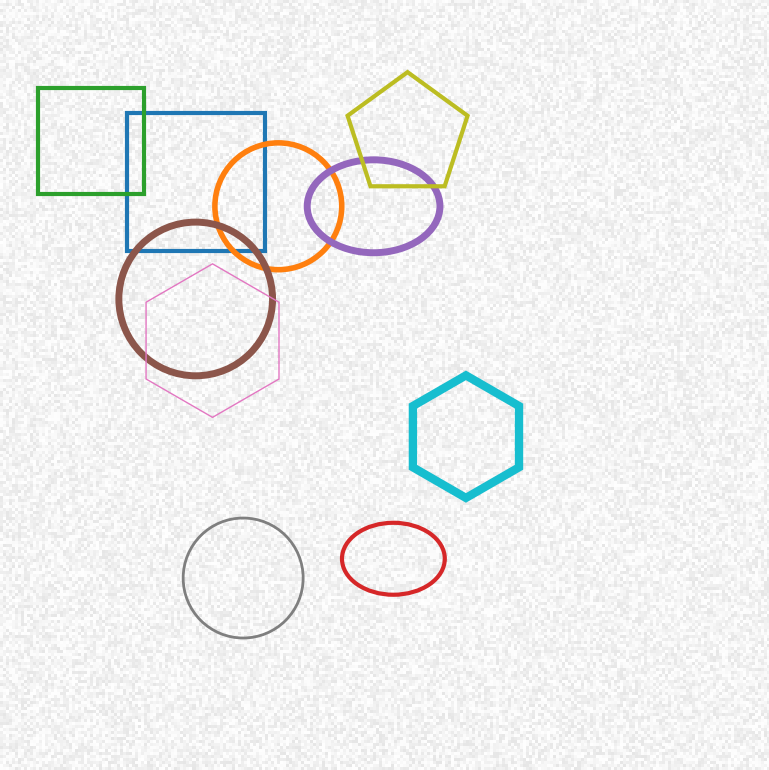[{"shape": "square", "thickness": 1.5, "radius": 0.45, "center": [0.255, 0.764]}, {"shape": "circle", "thickness": 2, "radius": 0.41, "center": [0.361, 0.732]}, {"shape": "square", "thickness": 1.5, "radius": 0.34, "center": [0.118, 0.817]}, {"shape": "oval", "thickness": 1.5, "radius": 0.33, "center": [0.511, 0.274]}, {"shape": "oval", "thickness": 2.5, "radius": 0.43, "center": [0.485, 0.732]}, {"shape": "circle", "thickness": 2.5, "radius": 0.5, "center": [0.254, 0.612]}, {"shape": "hexagon", "thickness": 0.5, "radius": 0.5, "center": [0.276, 0.558]}, {"shape": "circle", "thickness": 1, "radius": 0.39, "center": [0.316, 0.249]}, {"shape": "pentagon", "thickness": 1.5, "radius": 0.41, "center": [0.529, 0.824]}, {"shape": "hexagon", "thickness": 3, "radius": 0.4, "center": [0.605, 0.433]}]